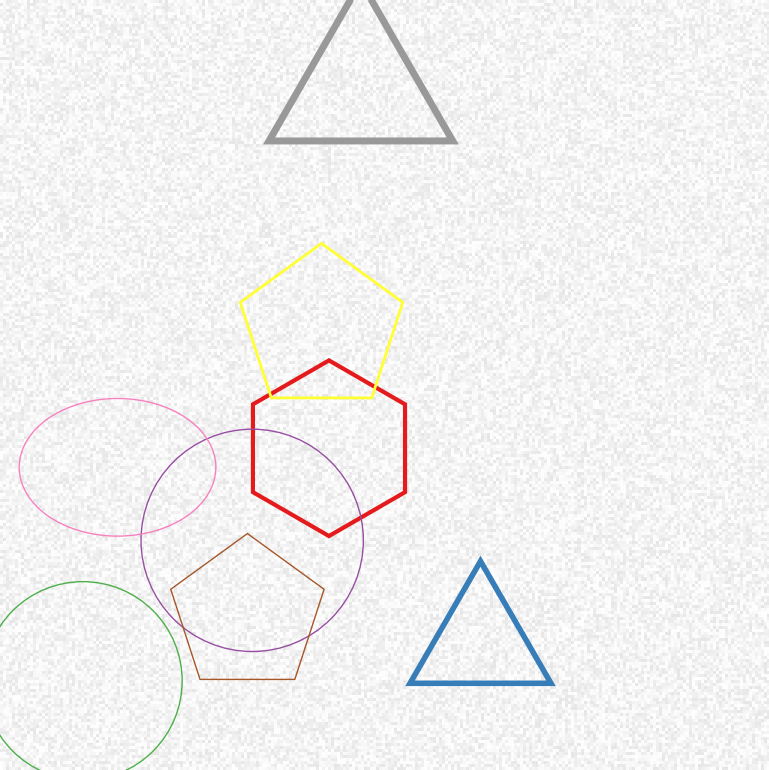[{"shape": "hexagon", "thickness": 1.5, "radius": 0.57, "center": [0.427, 0.418]}, {"shape": "triangle", "thickness": 2, "radius": 0.53, "center": [0.624, 0.165]}, {"shape": "circle", "thickness": 0.5, "radius": 0.64, "center": [0.108, 0.116]}, {"shape": "circle", "thickness": 0.5, "radius": 0.72, "center": [0.328, 0.298]}, {"shape": "pentagon", "thickness": 1, "radius": 0.55, "center": [0.418, 0.573]}, {"shape": "pentagon", "thickness": 0.5, "radius": 0.52, "center": [0.321, 0.202]}, {"shape": "oval", "thickness": 0.5, "radius": 0.64, "center": [0.153, 0.393]}, {"shape": "triangle", "thickness": 2.5, "radius": 0.69, "center": [0.469, 0.886]}]